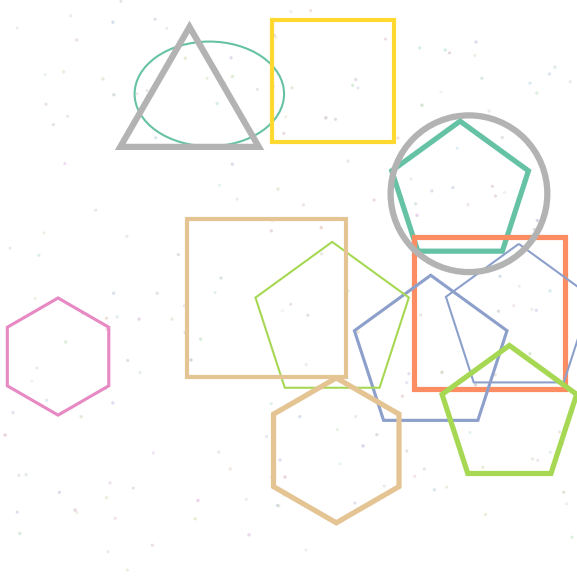[{"shape": "oval", "thickness": 1, "radius": 0.65, "center": [0.362, 0.837]}, {"shape": "pentagon", "thickness": 2.5, "radius": 0.62, "center": [0.797, 0.665]}, {"shape": "square", "thickness": 2.5, "radius": 0.66, "center": [0.848, 0.458]}, {"shape": "pentagon", "thickness": 1.5, "radius": 0.69, "center": [0.746, 0.384]}, {"shape": "pentagon", "thickness": 1, "radius": 0.66, "center": [0.898, 0.444]}, {"shape": "hexagon", "thickness": 1.5, "radius": 0.51, "center": [0.101, 0.382]}, {"shape": "pentagon", "thickness": 2.5, "radius": 0.61, "center": [0.882, 0.278]}, {"shape": "pentagon", "thickness": 1, "radius": 0.7, "center": [0.575, 0.441]}, {"shape": "square", "thickness": 2, "radius": 0.53, "center": [0.577, 0.859]}, {"shape": "square", "thickness": 2, "radius": 0.69, "center": [0.461, 0.483]}, {"shape": "hexagon", "thickness": 2.5, "radius": 0.63, "center": [0.582, 0.219]}, {"shape": "triangle", "thickness": 3, "radius": 0.69, "center": [0.328, 0.814]}, {"shape": "circle", "thickness": 3, "radius": 0.68, "center": [0.812, 0.664]}]